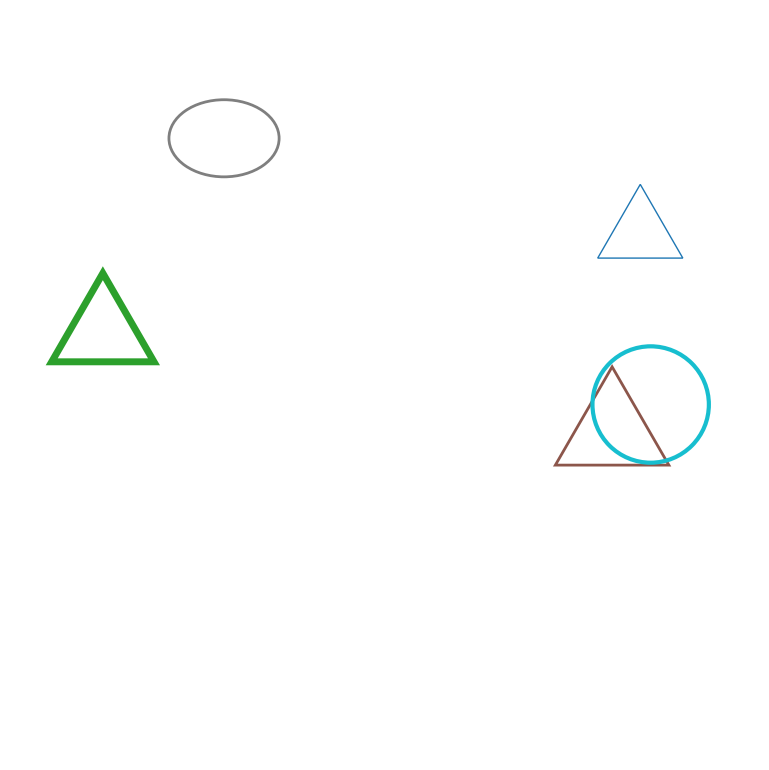[{"shape": "triangle", "thickness": 0.5, "radius": 0.32, "center": [0.832, 0.697]}, {"shape": "triangle", "thickness": 2.5, "radius": 0.38, "center": [0.134, 0.568]}, {"shape": "triangle", "thickness": 1, "radius": 0.43, "center": [0.795, 0.439]}, {"shape": "oval", "thickness": 1, "radius": 0.36, "center": [0.291, 0.82]}, {"shape": "circle", "thickness": 1.5, "radius": 0.38, "center": [0.845, 0.475]}]